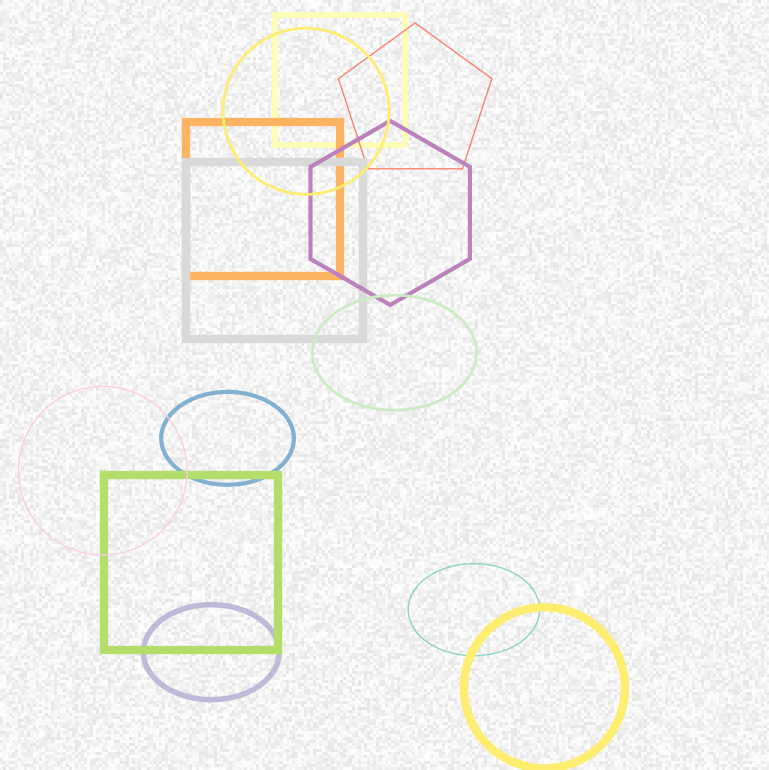[{"shape": "oval", "thickness": 0.5, "radius": 0.43, "center": [0.615, 0.208]}, {"shape": "square", "thickness": 2, "radius": 0.42, "center": [0.441, 0.896]}, {"shape": "oval", "thickness": 2, "radius": 0.44, "center": [0.274, 0.153]}, {"shape": "pentagon", "thickness": 0.5, "radius": 0.52, "center": [0.539, 0.865]}, {"shape": "oval", "thickness": 1.5, "radius": 0.43, "center": [0.296, 0.431]}, {"shape": "square", "thickness": 3, "radius": 0.5, "center": [0.342, 0.742]}, {"shape": "square", "thickness": 3, "radius": 0.57, "center": [0.248, 0.269]}, {"shape": "circle", "thickness": 0.5, "radius": 0.55, "center": [0.133, 0.389]}, {"shape": "square", "thickness": 3, "radius": 0.58, "center": [0.356, 0.675]}, {"shape": "hexagon", "thickness": 1.5, "radius": 0.6, "center": [0.507, 0.724]}, {"shape": "oval", "thickness": 1, "radius": 0.53, "center": [0.512, 0.542]}, {"shape": "circle", "thickness": 3, "radius": 0.52, "center": [0.707, 0.107]}, {"shape": "circle", "thickness": 1, "radius": 0.54, "center": [0.398, 0.855]}]